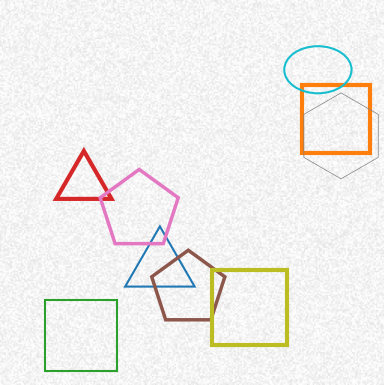[{"shape": "triangle", "thickness": 1.5, "radius": 0.52, "center": [0.415, 0.308]}, {"shape": "square", "thickness": 3, "radius": 0.44, "center": [0.873, 0.69]}, {"shape": "square", "thickness": 1.5, "radius": 0.46, "center": [0.211, 0.129]}, {"shape": "triangle", "thickness": 3, "radius": 0.42, "center": [0.218, 0.525]}, {"shape": "pentagon", "thickness": 2.5, "radius": 0.5, "center": [0.489, 0.25]}, {"shape": "pentagon", "thickness": 2.5, "radius": 0.53, "center": [0.362, 0.453]}, {"shape": "hexagon", "thickness": 0.5, "radius": 0.56, "center": [0.886, 0.647]}, {"shape": "square", "thickness": 3, "radius": 0.49, "center": [0.647, 0.202]}, {"shape": "oval", "thickness": 1.5, "radius": 0.44, "center": [0.826, 0.819]}]